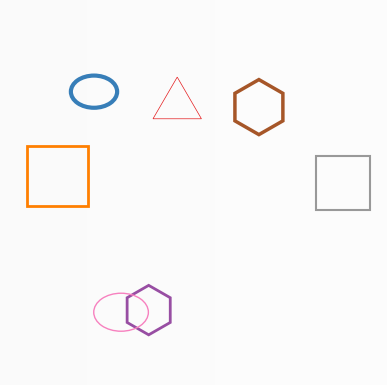[{"shape": "triangle", "thickness": 0.5, "radius": 0.36, "center": [0.457, 0.728]}, {"shape": "oval", "thickness": 3, "radius": 0.3, "center": [0.243, 0.762]}, {"shape": "hexagon", "thickness": 2, "radius": 0.32, "center": [0.384, 0.195]}, {"shape": "square", "thickness": 2, "radius": 0.4, "center": [0.148, 0.543]}, {"shape": "hexagon", "thickness": 2.5, "radius": 0.36, "center": [0.668, 0.722]}, {"shape": "oval", "thickness": 1, "radius": 0.35, "center": [0.312, 0.189]}, {"shape": "square", "thickness": 1.5, "radius": 0.35, "center": [0.884, 0.524]}]